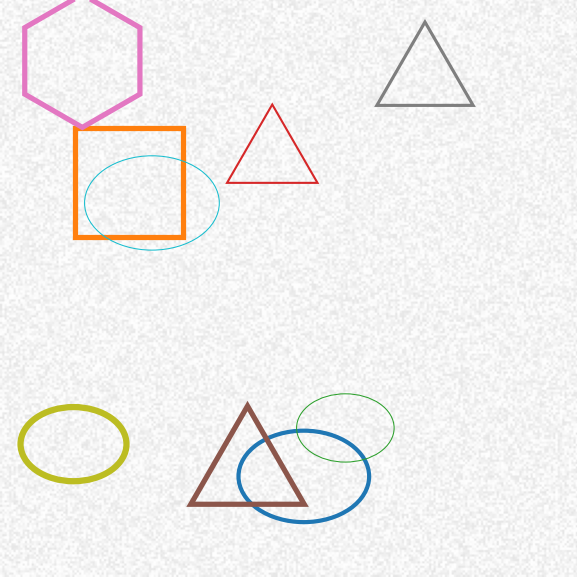[{"shape": "oval", "thickness": 2, "radius": 0.57, "center": [0.526, 0.174]}, {"shape": "square", "thickness": 2.5, "radius": 0.47, "center": [0.223, 0.683]}, {"shape": "oval", "thickness": 0.5, "radius": 0.42, "center": [0.598, 0.258]}, {"shape": "triangle", "thickness": 1, "radius": 0.45, "center": [0.471, 0.728]}, {"shape": "triangle", "thickness": 2.5, "radius": 0.57, "center": [0.429, 0.183]}, {"shape": "hexagon", "thickness": 2.5, "radius": 0.58, "center": [0.143, 0.894]}, {"shape": "triangle", "thickness": 1.5, "radius": 0.48, "center": [0.736, 0.865]}, {"shape": "oval", "thickness": 3, "radius": 0.46, "center": [0.127, 0.23]}, {"shape": "oval", "thickness": 0.5, "radius": 0.58, "center": [0.263, 0.648]}]